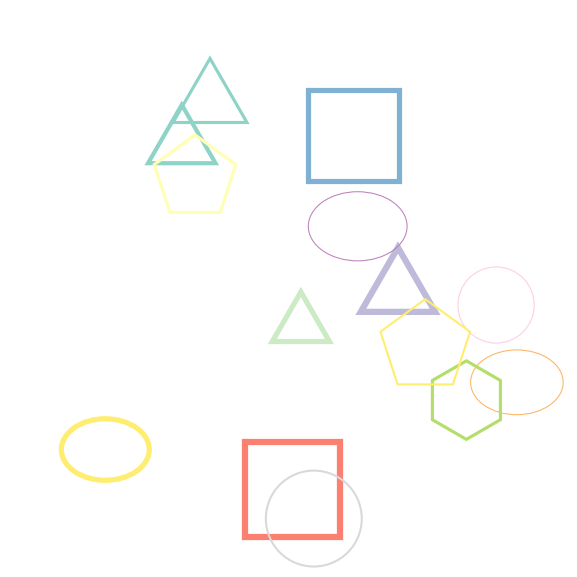[{"shape": "triangle", "thickness": 1.5, "radius": 0.37, "center": [0.364, 0.824]}, {"shape": "triangle", "thickness": 2, "radius": 0.34, "center": [0.315, 0.75]}, {"shape": "pentagon", "thickness": 1.5, "radius": 0.37, "center": [0.338, 0.691]}, {"shape": "triangle", "thickness": 3, "radius": 0.37, "center": [0.689, 0.496]}, {"shape": "square", "thickness": 3, "radius": 0.41, "center": [0.506, 0.151]}, {"shape": "square", "thickness": 2.5, "radius": 0.4, "center": [0.612, 0.765]}, {"shape": "oval", "thickness": 0.5, "radius": 0.4, "center": [0.895, 0.337]}, {"shape": "hexagon", "thickness": 1.5, "radius": 0.34, "center": [0.808, 0.306]}, {"shape": "circle", "thickness": 0.5, "radius": 0.33, "center": [0.859, 0.471]}, {"shape": "circle", "thickness": 1, "radius": 0.42, "center": [0.543, 0.101]}, {"shape": "oval", "thickness": 0.5, "radius": 0.43, "center": [0.619, 0.607]}, {"shape": "triangle", "thickness": 2.5, "radius": 0.29, "center": [0.521, 0.436]}, {"shape": "oval", "thickness": 2.5, "radius": 0.38, "center": [0.182, 0.221]}, {"shape": "pentagon", "thickness": 1, "radius": 0.41, "center": [0.736, 0.4]}]